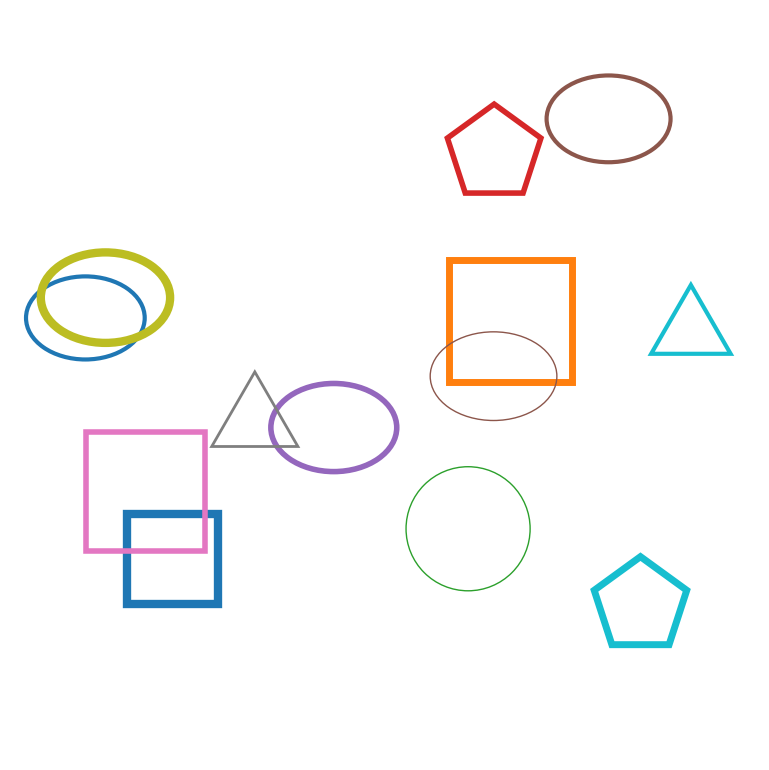[{"shape": "square", "thickness": 3, "radius": 0.3, "center": [0.224, 0.274]}, {"shape": "oval", "thickness": 1.5, "radius": 0.39, "center": [0.111, 0.587]}, {"shape": "square", "thickness": 2.5, "radius": 0.4, "center": [0.663, 0.583]}, {"shape": "circle", "thickness": 0.5, "radius": 0.4, "center": [0.608, 0.313]}, {"shape": "pentagon", "thickness": 2, "radius": 0.32, "center": [0.642, 0.801]}, {"shape": "oval", "thickness": 2, "radius": 0.41, "center": [0.434, 0.445]}, {"shape": "oval", "thickness": 0.5, "radius": 0.41, "center": [0.641, 0.511]}, {"shape": "oval", "thickness": 1.5, "radius": 0.4, "center": [0.79, 0.846]}, {"shape": "square", "thickness": 2, "radius": 0.39, "center": [0.189, 0.362]}, {"shape": "triangle", "thickness": 1, "radius": 0.32, "center": [0.331, 0.452]}, {"shape": "oval", "thickness": 3, "radius": 0.42, "center": [0.137, 0.613]}, {"shape": "triangle", "thickness": 1.5, "radius": 0.3, "center": [0.897, 0.57]}, {"shape": "pentagon", "thickness": 2.5, "radius": 0.32, "center": [0.832, 0.214]}]